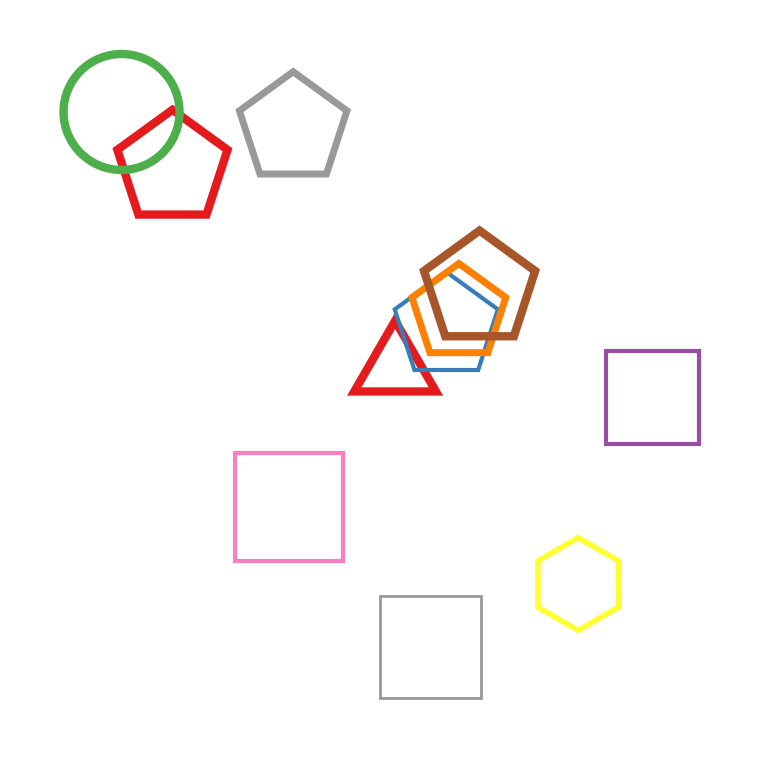[{"shape": "pentagon", "thickness": 3, "radius": 0.38, "center": [0.224, 0.782]}, {"shape": "triangle", "thickness": 3, "radius": 0.31, "center": [0.513, 0.522]}, {"shape": "pentagon", "thickness": 1.5, "radius": 0.35, "center": [0.58, 0.576]}, {"shape": "circle", "thickness": 3, "radius": 0.38, "center": [0.158, 0.855]}, {"shape": "square", "thickness": 1.5, "radius": 0.3, "center": [0.848, 0.484]}, {"shape": "pentagon", "thickness": 2.5, "radius": 0.32, "center": [0.596, 0.594]}, {"shape": "hexagon", "thickness": 2, "radius": 0.3, "center": [0.751, 0.241]}, {"shape": "pentagon", "thickness": 3, "radius": 0.38, "center": [0.623, 0.625]}, {"shape": "square", "thickness": 1.5, "radius": 0.35, "center": [0.375, 0.341]}, {"shape": "pentagon", "thickness": 2.5, "radius": 0.37, "center": [0.381, 0.833]}, {"shape": "square", "thickness": 1, "radius": 0.33, "center": [0.559, 0.159]}]